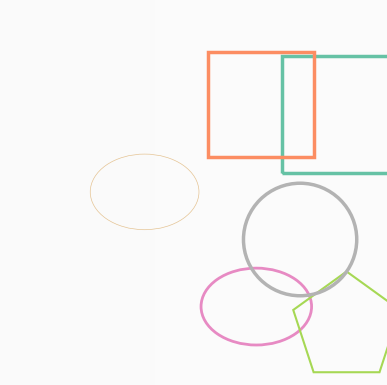[{"shape": "square", "thickness": 2.5, "radius": 0.76, "center": [0.88, 0.703]}, {"shape": "square", "thickness": 2.5, "radius": 0.68, "center": [0.673, 0.728]}, {"shape": "oval", "thickness": 2, "radius": 0.71, "center": [0.661, 0.204]}, {"shape": "pentagon", "thickness": 1.5, "radius": 0.72, "center": [0.894, 0.15]}, {"shape": "oval", "thickness": 0.5, "radius": 0.7, "center": [0.373, 0.502]}, {"shape": "circle", "thickness": 2.5, "radius": 0.73, "center": [0.774, 0.378]}]